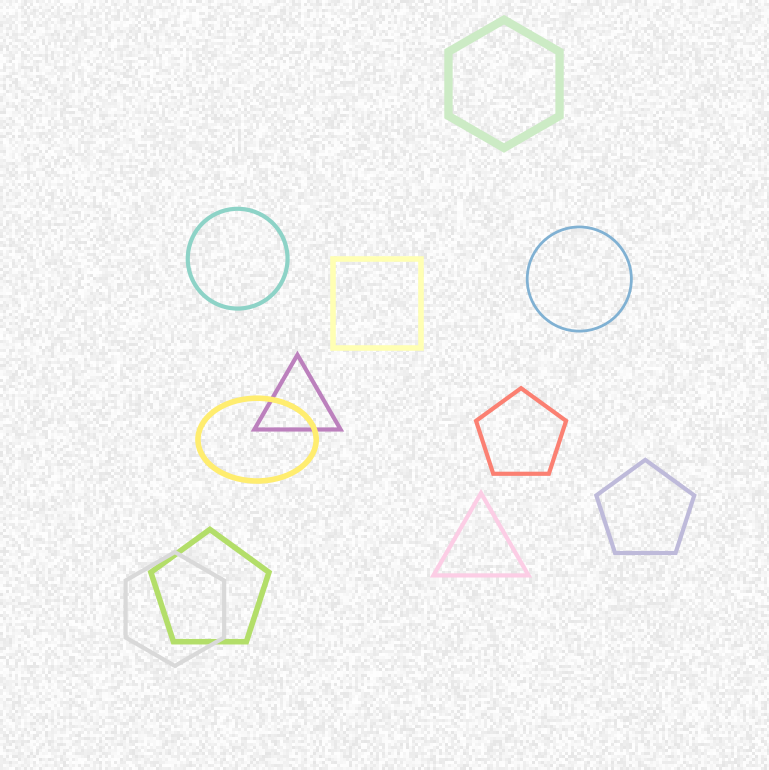[{"shape": "circle", "thickness": 1.5, "radius": 0.32, "center": [0.309, 0.664]}, {"shape": "square", "thickness": 2, "radius": 0.29, "center": [0.489, 0.606]}, {"shape": "pentagon", "thickness": 1.5, "radius": 0.33, "center": [0.838, 0.336]}, {"shape": "pentagon", "thickness": 1.5, "radius": 0.31, "center": [0.677, 0.434]}, {"shape": "circle", "thickness": 1, "radius": 0.34, "center": [0.752, 0.638]}, {"shape": "pentagon", "thickness": 2, "radius": 0.4, "center": [0.273, 0.232]}, {"shape": "triangle", "thickness": 1.5, "radius": 0.36, "center": [0.625, 0.288]}, {"shape": "hexagon", "thickness": 1.5, "radius": 0.37, "center": [0.227, 0.209]}, {"shape": "triangle", "thickness": 1.5, "radius": 0.32, "center": [0.386, 0.475]}, {"shape": "hexagon", "thickness": 3, "radius": 0.42, "center": [0.655, 0.891]}, {"shape": "oval", "thickness": 2, "radius": 0.38, "center": [0.334, 0.429]}]